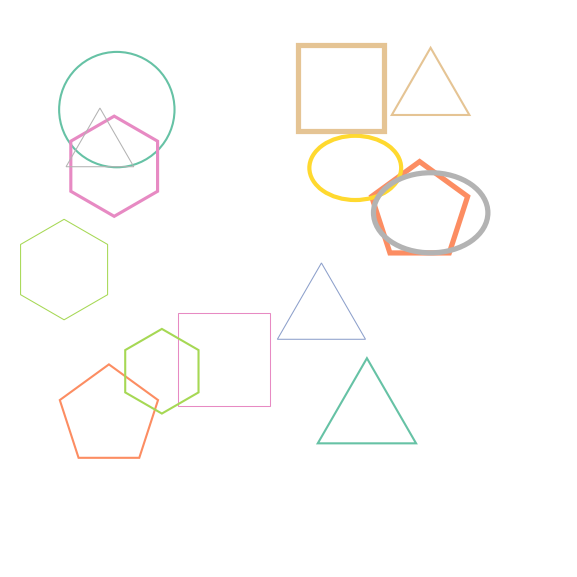[{"shape": "circle", "thickness": 1, "radius": 0.5, "center": [0.202, 0.809]}, {"shape": "triangle", "thickness": 1, "radius": 0.49, "center": [0.635, 0.281]}, {"shape": "pentagon", "thickness": 1, "radius": 0.45, "center": [0.189, 0.279]}, {"shape": "pentagon", "thickness": 2.5, "radius": 0.44, "center": [0.727, 0.632]}, {"shape": "triangle", "thickness": 0.5, "radius": 0.44, "center": [0.557, 0.456]}, {"shape": "square", "thickness": 0.5, "radius": 0.4, "center": [0.388, 0.377]}, {"shape": "hexagon", "thickness": 1.5, "radius": 0.43, "center": [0.198, 0.711]}, {"shape": "hexagon", "thickness": 1, "radius": 0.37, "center": [0.28, 0.356]}, {"shape": "hexagon", "thickness": 0.5, "radius": 0.43, "center": [0.111, 0.532]}, {"shape": "oval", "thickness": 2, "radius": 0.4, "center": [0.615, 0.708]}, {"shape": "triangle", "thickness": 1, "radius": 0.39, "center": [0.746, 0.839]}, {"shape": "square", "thickness": 2.5, "radius": 0.37, "center": [0.59, 0.846]}, {"shape": "oval", "thickness": 2.5, "radius": 0.5, "center": [0.746, 0.631]}, {"shape": "triangle", "thickness": 0.5, "radius": 0.34, "center": [0.173, 0.744]}]